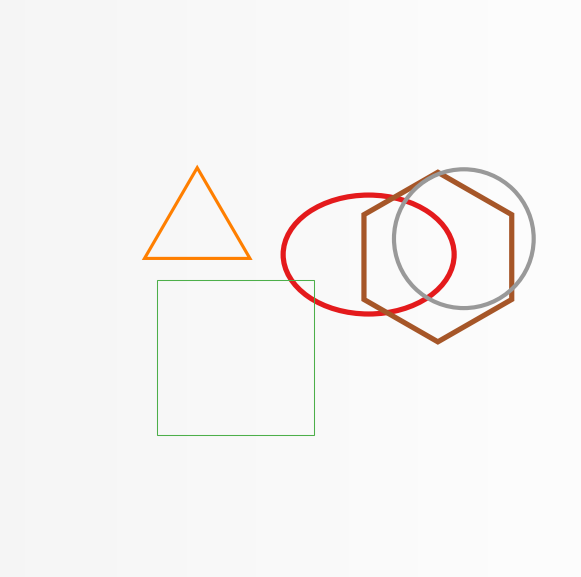[{"shape": "oval", "thickness": 2.5, "radius": 0.74, "center": [0.634, 0.558]}, {"shape": "square", "thickness": 0.5, "radius": 0.67, "center": [0.405, 0.38]}, {"shape": "triangle", "thickness": 1.5, "radius": 0.52, "center": [0.339, 0.604]}, {"shape": "hexagon", "thickness": 2.5, "radius": 0.73, "center": [0.753, 0.554]}, {"shape": "circle", "thickness": 2, "radius": 0.6, "center": [0.798, 0.586]}]